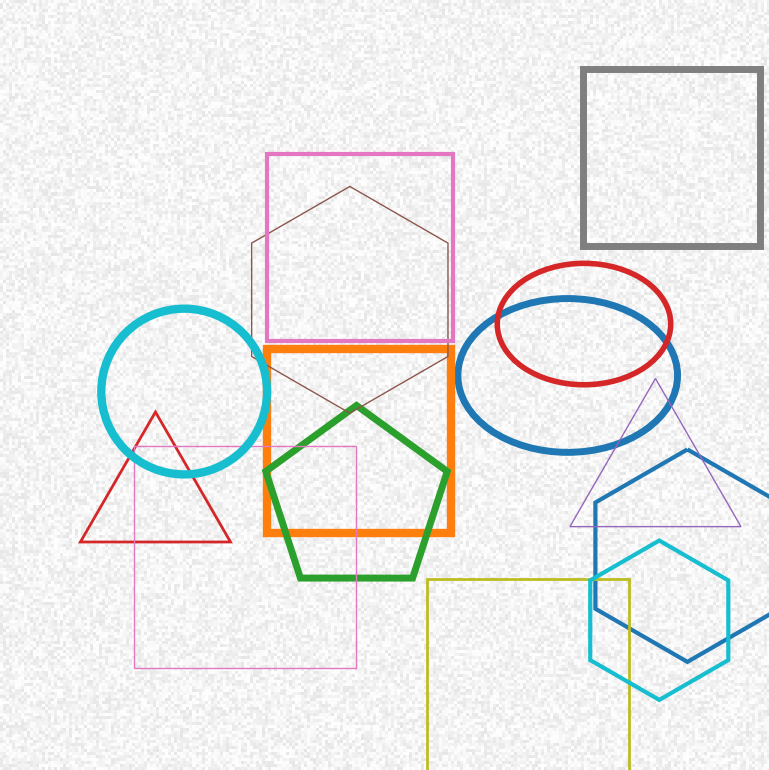[{"shape": "oval", "thickness": 2.5, "radius": 0.71, "center": [0.737, 0.512]}, {"shape": "hexagon", "thickness": 1.5, "radius": 0.69, "center": [0.893, 0.278]}, {"shape": "square", "thickness": 3, "radius": 0.6, "center": [0.467, 0.427]}, {"shape": "pentagon", "thickness": 2.5, "radius": 0.62, "center": [0.463, 0.349]}, {"shape": "oval", "thickness": 2, "radius": 0.56, "center": [0.758, 0.579]}, {"shape": "triangle", "thickness": 1, "radius": 0.56, "center": [0.202, 0.352]}, {"shape": "triangle", "thickness": 0.5, "radius": 0.64, "center": [0.851, 0.38]}, {"shape": "hexagon", "thickness": 0.5, "radius": 0.74, "center": [0.454, 0.611]}, {"shape": "square", "thickness": 1.5, "radius": 0.61, "center": [0.468, 0.679]}, {"shape": "square", "thickness": 0.5, "radius": 0.72, "center": [0.318, 0.276]}, {"shape": "square", "thickness": 2.5, "radius": 0.57, "center": [0.873, 0.795]}, {"shape": "square", "thickness": 1, "radius": 0.66, "center": [0.685, 0.116]}, {"shape": "circle", "thickness": 3, "radius": 0.54, "center": [0.239, 0.492]}, {"shape": "hexagon", "thickness": 1.5, "radius": 0.52, "center": [0.856, 0.195]}]